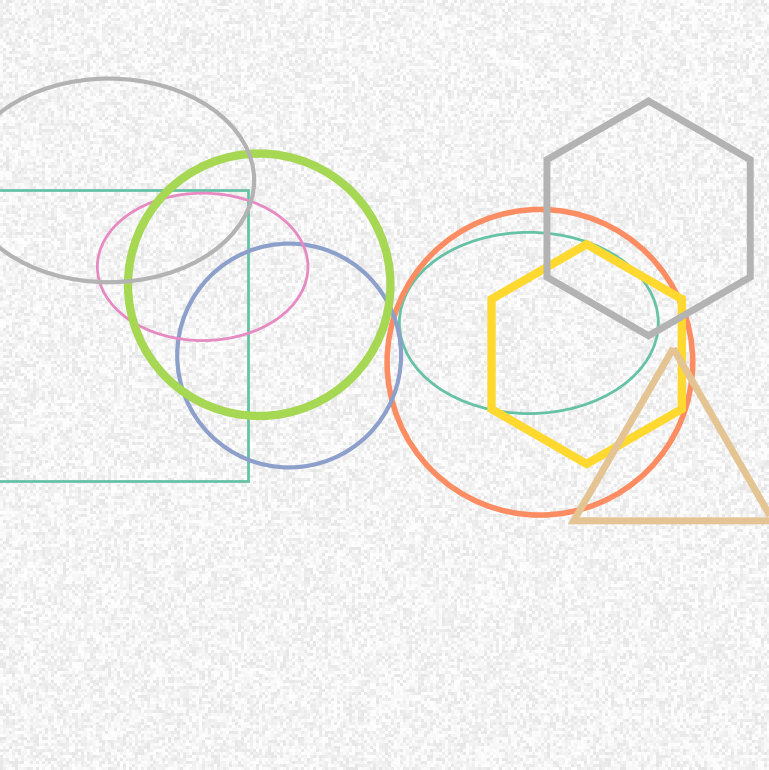[{"shape": "square", "thickness": 1, "radius": 0.94, "center": [0.133, 0.564]}, {"shape": "oval", "thickness": 1, "radius": 0.84, "center": [0.687, 0.581]}, {"shape": "circle", "thickness": 2, "radius": 0.99, "center": [0.701, 0.53]}, {"shape": "circle", "thickness": 1.5, "radius": 0.73, "center": [0.375, 0.538]}, {"shape": "oval", "thickness": 1, "radius": 0.68, "center": [0.263, 0.653]}, {"shape": "circle", "thickness": 3, "radius": 0.85, "center": [0.337, 0.63]}, {"shape": "hexagon", "thickness": 3, "radius": 0.71, "center": [0.762, 0.54]}, {"shape": "triangle", "thickness": 2.5, "radius": 0.75, "center": [0.874, 0.398]}, {"shape": "oval", "thickness": 1.5, "radius": 0.94, "center": [0.141, 0.766]}, {"shape": "hexagon", "thickness": 2.5, "radius": 0.76, "center": [0.842, 0.716]}]